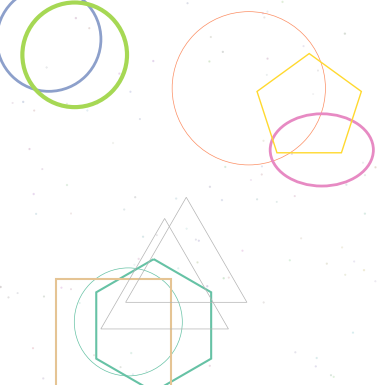[{"shape": "hexagon", "thickness": 1.5, "radius": 0.86, "center": [0.399, 0.155]}, {"shape": "circle", "thickness": 0.5, "radius": 0.7, "center": [0.333, 0.164]}, {"shape": "circle", "thickness": 0.5, "radius": 1.0, "center": [0.646, 0.771]}, {"shape": "circle", "thickness": 2, "radius": 0.68, "center": [0.127, 0.898]}, {"shape": "oval", "thickness": 2, "radius": 0.67, "center": [0.836, 0.611]}, {"shape": "circle", "thickness": 3, "radius": 0.68, "center": [0.194, 0.858]}, {"shape": "pentagon", "thickness": 1, "radius": 0.71, "center": [0.803, 0.718]}, {"shape": "square", "thickness": 1.5, "radius": 0.75, "center": [0.296, 0.127]}, {"shape": "triangle", "thickness": 0.5, "radius": 0.96, "center": [0.428, 0.241]}, {"shape": "triangle", "thickness": 0.5, "radius": 0.91, "center": [0.484, 0.306]}]